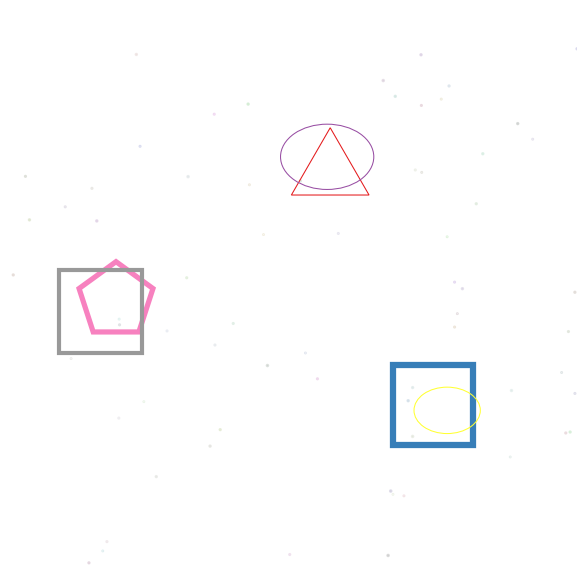[{"shape": "triangle", "thickness": 0.5, "radius": 0.39, "center": [0.572, 0.7]}, {"shape": "square", "thickness": 3, "radius": 0.35, "center": [0.75, 0.298]}, {"shape": "oval", "thickness": 0.5, "radius": 0.4, "center": [0.567, 0.728]}, {"shape": "oval", "thickness": 0.5, "radius": 0.29, "center": [0.774, 0.289]}, {"shape": "pentagon", "thickness": 2.5, "radius": 0.34, "center": [0.201, 0.479]}, {"shape": "square", "thickness": 2, "radius": 0.36, "center": [0.174, 0.46]}]